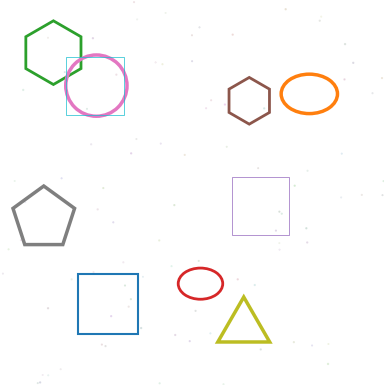[{"shape": "square", "thickness": 1.5, "radius": 0.39, "center": [0.281, 0.209]}, {"shape": "oval", "thickness": 2.5, "radius": 0.37, "center": [0.803, 0.756]}, {"shape": "hexagon", "thickness": 2, "radius": 0.41, "center": [0.139, 0.863]}, {"shape": "oval", "thickness": 2, "radius": 0.29, "center": [0.521, 0.263]}, {"shape": "square", "thickness": 0.5, "radius": 0.37, "center": [0.677, 0.466]}, {"shape": "hexagon", "thickness": 2, "radius": 0.3, "center": [0.647, 0.738]}, {"shape": "circle", "thickness": 2.5, "radius": 0.4, "center": [0.25, 0.778]}, {"shape": "pentagon", "thickness": 2.5, "radius": 0.42, "center": [0.114, 0.433]}, {"shape": "triangle", "thickness": 2.5, "radius": 0.39, "center": [0.633, 0.151]}, {"shape": "square", "thickness": 0.5, "radius": 0.37, "center": [0.247, 0.776]}]